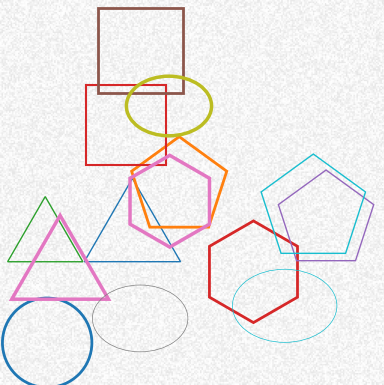[{"shape": "circle", "thickness": 2, "radius": 0.58, "center": [0.122, 0.11]}, {"shape": "triangle", "thickness": 1, "radius": 0.72, "center": [0.344, 0.392]}, {"shape": "pentagon", "thickness": 2, "radius": 0.65, "center": [0.465, 0.515]}, {"shape": "triangle", "thickness": 1, "radius": 0.56, "center": [0.117, 0.377]}, {"shape": "square", "thickness": 1.5, "radius": 0.52, "center": [0.328, 0.675]}, {"shape": "hexagon", "thickness": 2, "radius": 0.66, "center": [0.658, 0.294]}, {"shape": "pentagon", "thickness": 1, "radius": 0.65, "center": [0.847, 0.428]}, {"shape": "square", "thickness": 2, "radius": 0.55, "center": [0.364, 0.868]}, {"shape": "triangle", "thickness": 2.5, "radius": 0.73, "center": [0.156, 0.295]}, {"shape": "hexagon", "thickness": 2.5, "radius": 0.6, "center": [0.441, 0.477]}, {"shape": "oval", "thickness": 0.5, "radius": 0.62, "center": [0.364, 0.173]}, {"shape": "oval", "thickness": 2.5, "radius": 0.55, "center": [0.439, 0.725]}, {"shape": "oval", "thickness": 0.5, "radius": 0.68, "center": [0.739, 0.206]}, {"shape": "pentagon", "thickness": 1, "radius": 0.71, "center": [0.814, 0.457]}]